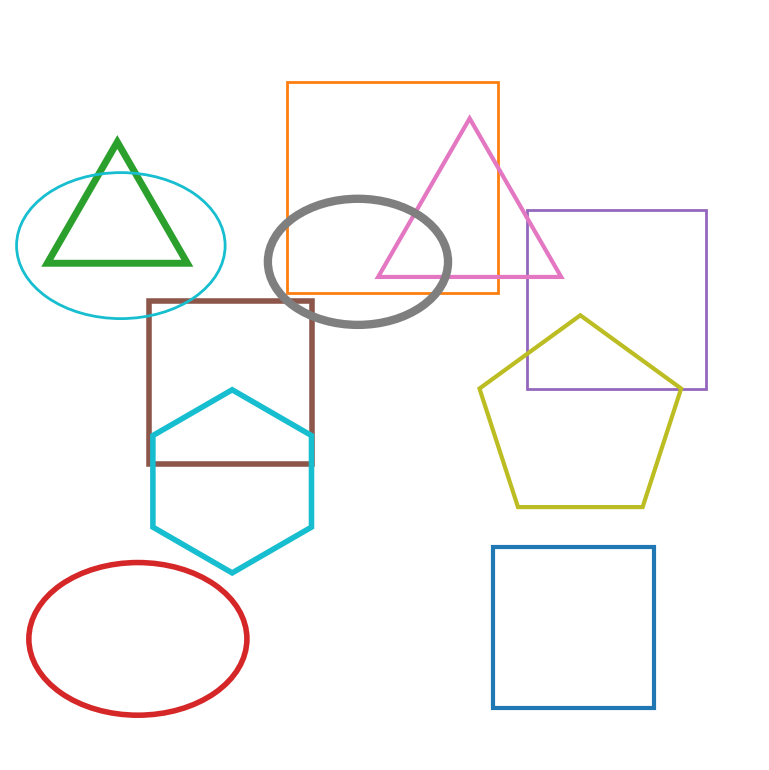[{"shape": "square", "thickness": 1.5, "radius": 0.52, "center": [0.745, 0.185]}, {"shape": "square", "thickness": 1, "radius": 0.68, "center": [0.51, 0.757]}, {"shape": "triangle", "thickness": 2.5, "radius": 0.52, "center": [0.152, 0.711]}, {"shape": "oval", "thickness": 2, "radius": 0.71, "center": [0.179, 0.17]}, {"shape": "square", "thickness": 1, "radius": 0.58, "center": [0.801, 0.611]}, {"shape": "square", "thickness": 2, "radius": 0.53, "center": [0.3, 0.504]}, {"shape": "triangle", "thickness": 1.5, "radius": 0.69, "center": [0.61, 0.709]}, {"shape": "oval", "thickness": 3, "radius": 0.58, "center": [0.465, 0.66]}, {"shape": "pentagon", "thickness": 1.5, "radius": 0.69, "center": [0.754, 0.453]}, {"shape": "oval", "thickness": 1, "radius": 0.68, "center": [0.157, 0.681]}, {"shape": "hexagon", "thickness": 2, "radius": 0.59, "center": [0.302, 0.375]}]